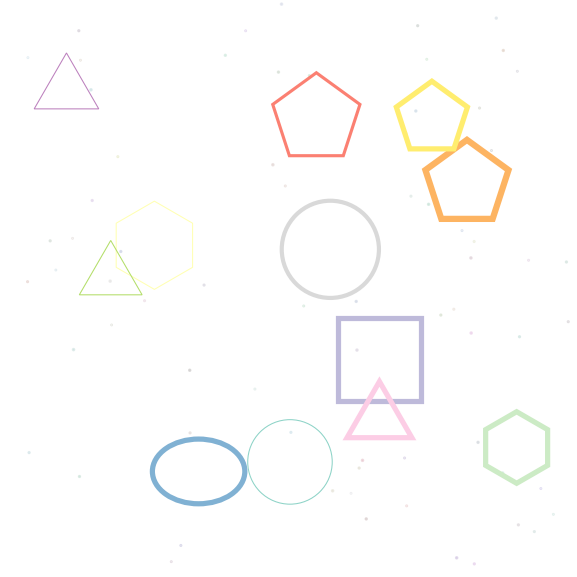[{"shape": "circle", "thickness": 0.5, "radius": 0.37, "center": [0.502, 0.199]}, {"shape": "hexagon", "thickness": 0.5, "radius": 0.38, "center": [0.267, 0.574]}, {"shape": "square", "thickness": 2.5, "radius": 0.36, "center": [0.657, 0.377]}, {"shape": "pentagon", "thickness": 1.5, "radius": 0.4, "center": [0.548, 0.794]}, {"shape": "oval", "thickness": 2.5, "radius": 0.4, "center": [0.344, 0.183]}, {"shape": "pentagon", "thickness": 3, "radius": 0.38, "center": [0.809, 0.681]}, {"shape": "triangle", "thickness": 0.5, "radius": 0.31, "center": [0.192, 0.52]}, {"shape": "triangle", "thickness": 2.5, "radius": 0.32, "center": [0.657, 0.274]}, {"shape": "circle", "thickness": 2, "radius": 0.42, "center": [0.572, 0.567]}, {"shape": "triangle", "thickness": 0.5, "radius": 0.32, "center": [0.115, 0.843]}, {"shape": "hexagon", "thickness": 2.5, "radius": 0.31, "center": [0.895, 0.224]}, {"shape": "pentagon", "thickness": 2.5, "radius": 0.32, "center": [0.748, 0.794]}]